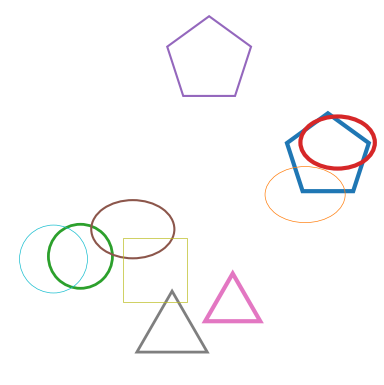[{"shape": "pentagon", "thickness": 3, "radius": 0.56, "center": [0.852, 0.594]}, {"shape": "oval", "thickness": 0.5, "radius": 0.52, "center": [0.793, 0.495]}, {"shape": "circle", "thickness": 2, "radius": 0.42, "center": [0.209, 0.334]}, {"shape": "oval", "thickness": 3, "radius": 0.48, "center": [0.877, 0.63]}, {"shape": "pentagon", "thickness": 1.5, "radius": 0.57, "center": [0.543, 0.843]}, {"shape": "oval", "thickness": 1.5, "radius": 0.54, "center": [0.345, 0.405]}, {"shape": "triangle", "thickness": 3, "radius": 0.41, "center": [0.604, 0.207]}, {"shape": "triangle", "thickness": 2, "radius": 0.53, "center": [0.447, 0.138]}, {"shape": "square", "thickness": 0.5, "radius": 0.42, "center": [0.401, 0.298]}, {"shape": "circle", "thickness": 0.5, "radius": 0.44, "center": [0.139, 0.327]}]